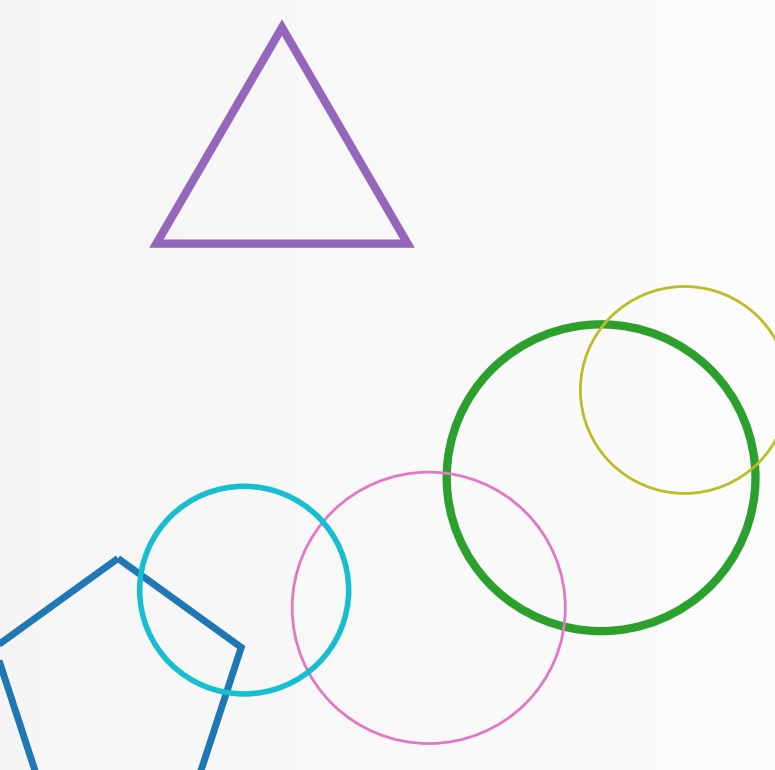[{"shape": "pentagon", "thickness": 2.5, "radius": 0.84, "center": [0.152, 0.108]}, {"shape": "circle", "thickness": 3, "radius": 1.0, "center": [0.776, 0.38]}, {"shape": "triangle", "thickness": 3, "radius": 0.94, "center": [0.364, 0.777]}, {"shape": "circle", "thickness": 1, "radius": 0.88, "center": [0.553, 0.211]}, {"shape": "circle", "thickness": 1, "radius": 0.67, "center": [0.883, 0.494]}, {"shape": "circle", "thickness": 2, "radius": 0.67, "center": [0.315, 0.234]}]